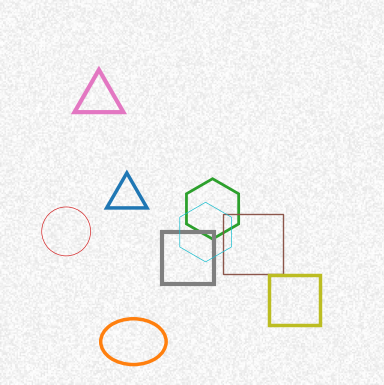[{"shape": "triangle", "thickness": 2.5, "radius": 0.3, "center": [0.329, 0.49]}, {"shape": "oval", "thickness": 2.5, "radius": 0.42, "center": [0.347, 0.113]}, {"shape": "hexagon", "thickness": 2, "radius": 0.39, "center": [0.552, 0.457]}, {"shape": "circle", "thickness": 0.5, "radius": 0.32, "center": [0.172, 0.399]}, {"shape": "square", "thickness": 1, "radius": 0.39, "center": [0.656, 0.366]}, {"shape": "triangle", "thickness": 3, "radius": 0.37, "center": [0.257, 0.745]}, {"shape": "square", "thickness": 3, "radius": 0.34, "center": [0.489, 0.33]}, {"shape": "square", "thickness": 2.5, "radius": 0.33, "center": [0.764, 0.221]}, {"shape": "hexagon", "thickness": 0.5, "radius": 0.39, "center": [0.534, 0.397]}]